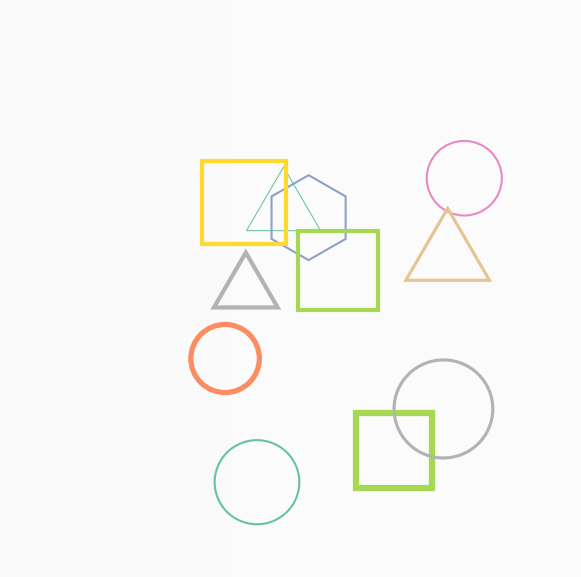[{"shape": "triangle", "thickness": 0.5, "radius": 0.37, "center": [0.488, 0.637]}, {"shape": "circle", "thickness": 1, "radius": 0.36, "center": [0.442, 0.164]}, {"shape": "circle", "thickness": 2.5, "radius": 0.29, "center": [0.387, 0.378]}, {"shape": "hexagon", "thickness": 1, "radius": 0.37, "center": [0.531, 0.622]}, {"shape": "circle", "thickness": 1, "radius": 0.32, "center": [0.799, 0.691]}, {"shape": "square", "thickness": 3, "radius": 0.32, "center": [0.678, 0.22]}, {"shape": "square", "thickness": 2, "radius": 0.34, "center": [0.582, 0.531]}, {"shape": "square", "thickness": 2, "radius": 0.36, "center": [0.42, 0.649]}, {"shape": "triangle", "thickness": 1.5, "radius": 0.42, "center": [0.77, 0.555]}, {"shape": "circle", "thickness": 1.5, "radius": 0.42, "center": [0.763, 0.291]}, {"shape": "triangle", "thickness": 2, "radius": 0.32, "center": [0.423, 0.498]}]